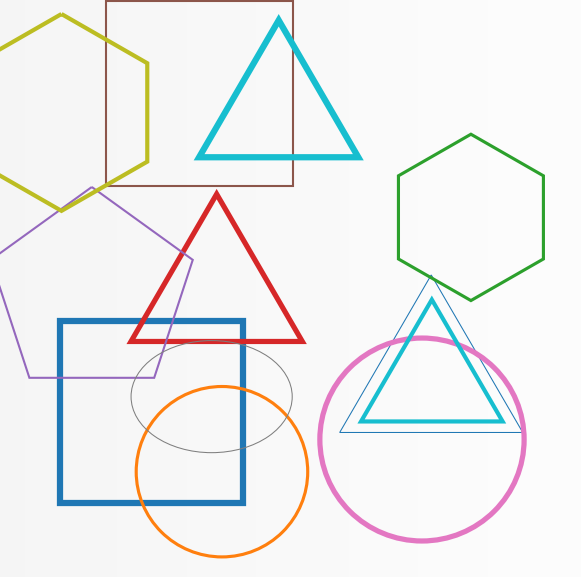[{"shape": "triangle", "thickness": 0.5, "radius": 0.91, "center": [0.742, 0.341]}, {"shape": "square", "thickness": 3, "radius": 0.79, "center": [0.261, 0.286]}, {"shape": "circle", "thickness": 1.5, "radius": 0.74, "center": [0.382, 0.182]}, {"shape": "hexagon", "thickness": 1.5, "radius": 0.72, "center": [0.81, 0.623]}, {"shape": "triangle", "thickness": 2.5, "radius": 0.85, "center": [0.373, 0.493]}, {"shape": "pentagon", "thickness": 1, "radius": 0.91, "center": [0.158, 0.493]}, {"shape": "square", "thickness": 1, "radius": 0.8, "center": [0.344, 0.837]}, {"shape": "circle", "thickness": 2.5, "radius": 0.88, "center": [0.726, 0.238]}, {"shape": "oval", "thickness": 0.5, "radius": 0.69, "center": [0.364, 0.312]}, {"shape": "hexagon", "thickness": 2, "radius": 0.85, "center": [0.106, 0.804]}, {"shape": "triangle", "thickness": 3, "radius": 0.79, "center": [0.479, 0.806]}, {"shape": "triangle", "thickness": 2, "radius": 0.7, "center": [0.743, 0.34]}]